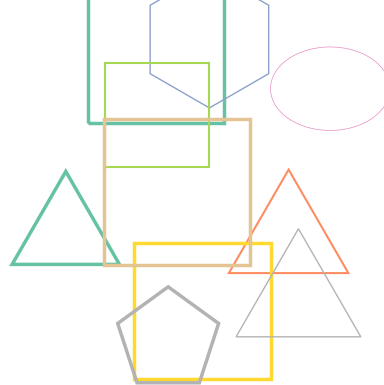[{"shape": "square", "thickness": 2.5, "radius": 0.89, "center": [0.405, 0.858]}, {"shape": "triangle", "thickness": 2.5, "radius": 0.8, "center": [0.171, 0.394]}, {"shape": "triangle", "thickness": 1.5, "radius": 0.9, "center": [0.75, 0.38]}, {"shape": "hexagon", "thickness": 1, "radius": 0.89, "center": [0.544, 0.897]}, {"shape": "oval", "thickness": 0.5, "radius": 0.77, "center": [0.857, 0.77]}, {"shape": "square", "thickness": 1.5, "radius": 0.68, "center": [0.407, 0.701]}, {"shape": "square", "thickness": 2.5, "radius": 0.89, "center": [0.527, 0.192]}, {"shape": "square", "thickness": 2.5, "radius": 0.95, "center": [0.459, 0.502]}, {"shape": "pentagon", "thickness": 2.5, "radius": 0.69, "center": [0.437, 0.117]}, {"shape": "triangle", "thickness": 1, "radius": 0.94, "center": [0.775, 0.219]}]